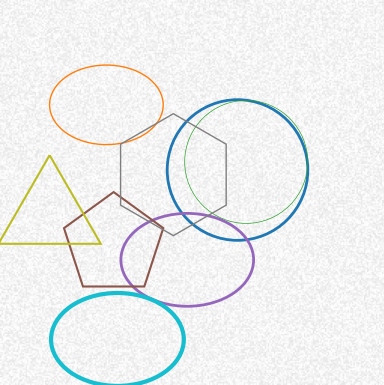[{"shape": "circle", "thickness": 2, "radius": 0.91, "center": [0.617, 0.558]}, {"shape": "oval", "thickness": 1, "radius": 0.74, "center": [0.276, 0.728]}, {"shape": "circle", "thickness": 0.5, "radius": 0.8, "center": [0.639, 0.579]}, {"shape": "oval", "thickness": 2, "radius": 0.86, "center": [0.486, 0.325]}, {"shape": "pentagon", "thickness": 1.5, "radius": 0.68, "center": [0.295, 0.366]}, {"shape": "hexagon", "thickness": 1, "radius": 0.79, "center": [0.45, 0.546]}, {"shape": "triangle", "thickness": 1.5, "radius": 0.77, "center": [0.129, 0.443]}, {"shape": "oval", "thickness": 3, "radius": 0.86, "center": [0.305, 0.118]}]